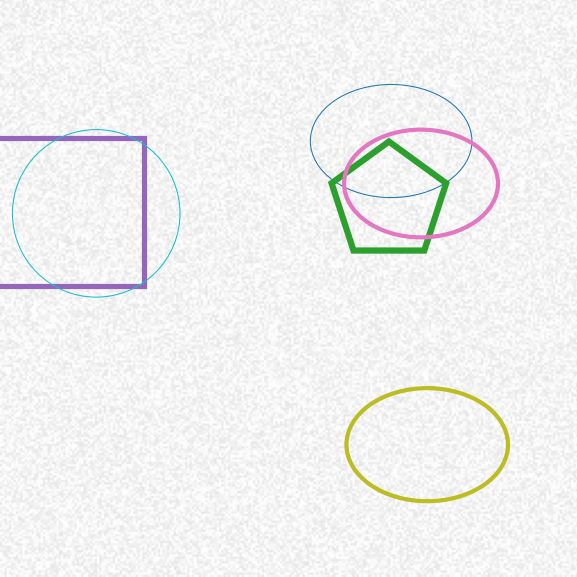[{"shape": "oval", "thickness": 0.5, "radius": 0.7, "center": [0.677, 0.755]}, {"shape": "pentagon", "thickness": 3, "radius": 0.52, "center": [0.673, 0.65]}, {"shape": "square", "thickness": 2.5, "radius": 0.64, "center": [0.121, 0.632]}, {"shape": "oval", "thickness": 2, "radius": 0.67, "center": [0.729, 0.681]}, {"shape": "oval", "thickness": 2, "radius": 0.7, "center": [0.74, 0.229]}, {"shape": "circle", "thickness": 0.5, "radius": 0.73, "center": [0.167, 0.63]}]